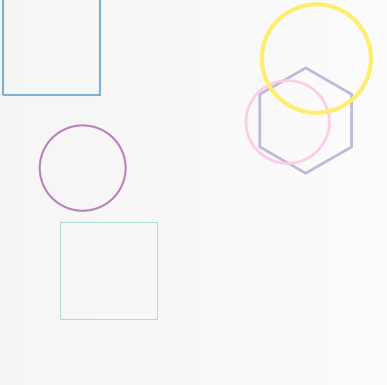[{"shape": "square", "thickness": 0.5, "radius": 0.63, "center": [0.28, 0.297]}, {"shape": "hexagon", "thickness": 2, "radius": 0.68, "center": [0.789, 0.687]}, {"shape": "square", "thickness": 1.5, "radius": 0.62, "center": [0.132, 0.878]}, {"shape": "circle", "thickness": 2, "radius": 0.54, "center": [0.742, 0.683]}, {"shape": "circle", "thickness": 1.5, "radius": 0.55, "center": [0.213, 0.563]}, {"shape": "circle", "thickness": 3, "radius": 0.7, "center": [0.817, 0.848]}]